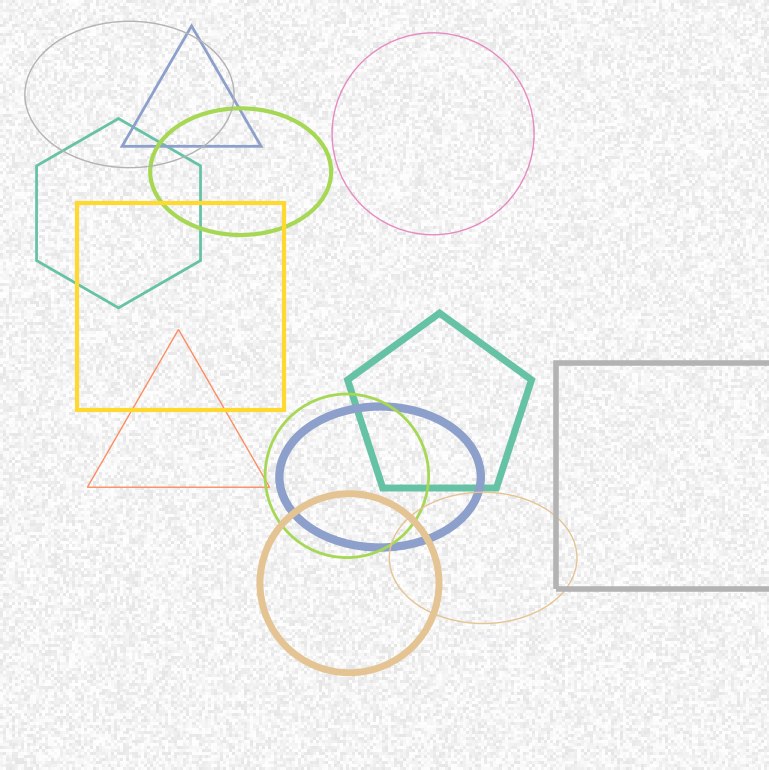[{"shape": "hexagon", "thickness": 1, "radius": 0.61, "center": [0.154, 0.723]}, {"shape": "pentagon", "thickness": 2.5, "radius": 0.63, "center": [0.571, 0.468]}, {"shape": "triangle", "thickness": 0.5, "radius": 0.68, "center": [0.232, 0.436]}, {"shape": "oval", "thickness": 3, "radius": 0.65, "center": [0.494, 0.381]}, {"shape": "triangle", "thickness": 1, "radius": 0.52, "center": [0.249, 0.862]}, {"shape": "circle", "thickness": 0.5, "radius": 0.66, "center": [0.562, 0.826]}, {"shape": "oval", "thickness": 1.5, "radius": 0.59, "center": [0.313, 0.777]}, {"shape": "circle", "thickness": 1, "radius": 0.53, "center": [0.45, 0.382]}, {"shape": "square", "thickness": 1.5, "radius": 0.67, "center": [0.235, 0.602]}, {"shape": "oval", "thickness": 0.5, "radius": 0.61, "center": [0.627, 0.275]}, {"shape": "circle", "thickness": 2.5, "radius": 0.58, "center": [0.454, 0.243]}, {"shape": "oval", "thickness": 0.5, "radius": 0.68, "center": [0.168, 0.877]}, {"shape": "square", "thickness": 2, "radius": 0.73, "center": [0.869, 0.382]}]